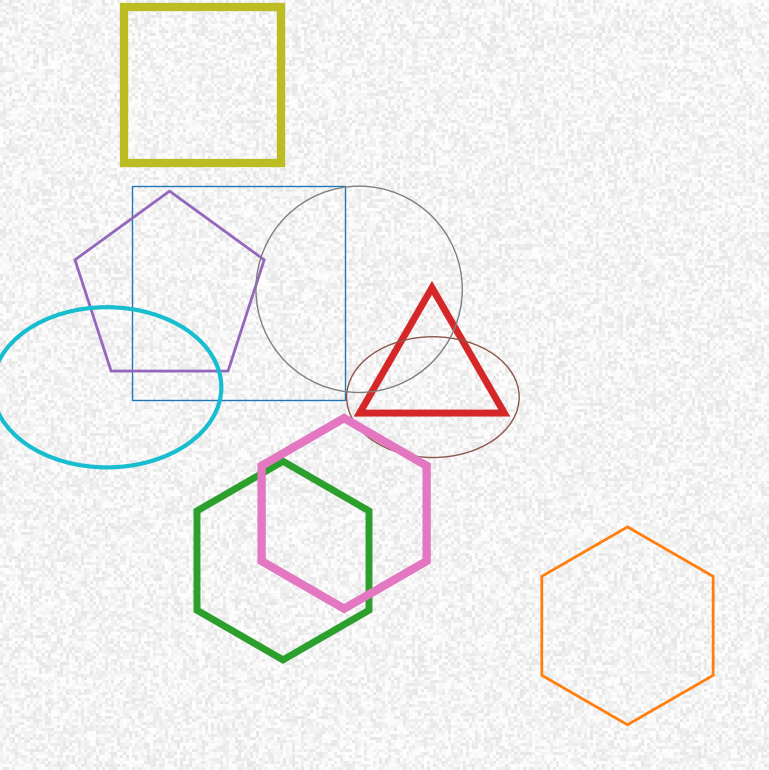[{"shape": "square", "thickness": 0.5, "radius": 0.69, "center": [0.31, 0.62]}, {"shape": "hexagon", "thickness": 1, "radius": 0.64, "center": [0.815, 0.187]}, {"shape": "hexagon", "thickness": 2.5, "radius": 0.64, "center": [0.368, 0.272]}, {"shape": "triangle", "thickness": 2.5, "radius": 0.54, "center": [0.561, 0.518]}, {"shape": "pentagon", "thickness": 1, "radius": 0.65, "center": [0.22, 0.623]}, {"shape": "oval", "thickness": 0.5, "radius": 0.56, "center": [0.562, 0.484]}, {"shape": "hexagon", "thickness": 3, "radius": 0.62, "center": [0.447, 0.333]}, {"shape": "circle", "thickness": 0.5, "radius": 0.67, "center": [0.466, 0.624]}, {"shape": "square", "thickness": 3, "radius": 0.51, "center": [0.263, 0.889]}, {"shape": "oval", "thickness": 1.5, "radius": 0.74, "center": [0.139, 0.497]}]